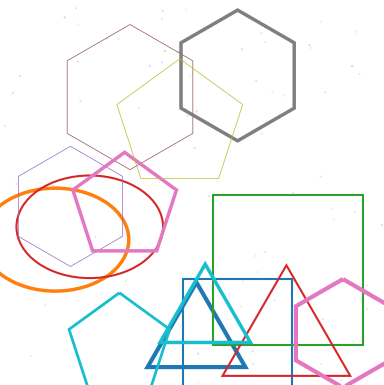[{"shape": "triangle", "thickness": 3, "radius": 0.73, "center": [0.51, 0.12]}, {"shape": "square", "thickness": 1.5, "radius": 0.7, "center": [0.617, 0.135]}, {"shape": "oval", "thickness": 2.5, "radius": 0.95, "center": [0.144, 0.378]}, {"shape": "square", "thickness": 1.5, "radius": 0.97, "center": [0.748, 0.298]}, {"shape": "oval", "thickness": 1.5, "radius": 0.95, "center": [0.233, 0.411]}, {"shape": "triangle", "thickness": 1.5, "radius": 0.96, "center": [0.744, 0.119]}, {"shape": "hexagon", "thickness": 0.5, "radius": 0.78, "center": [0.183, 0.464]}, {"shape": "hexagon", "thickness": 0.5, "radius": 0.94, "center": [0.338, 0.748]}, {"shape": "pentagon", "thickness": 2.5, "radius": 0.71, "center": [0.324, 0.463]}, {"shape": "hexagon", "thickness": 3, "radius": 0.7, "center": [0.891, 0.134]}, {"shape": "hexagon", "thickness": 2.5, "radius": 0.85, "center": [0.617, 0.804]}, {"shape": "pentagon", "thickness": 0.5, "radius": 0.86, "center": [0.467, 0.675]}, {"shape": "triangle", "thickness": 2.5, "radius": 0.68, "center": [0.533, 0.178]}, {"shape": "pentagon", "thickness": 2, "radius": 0.69, "center": [0.31, 0.102]}]